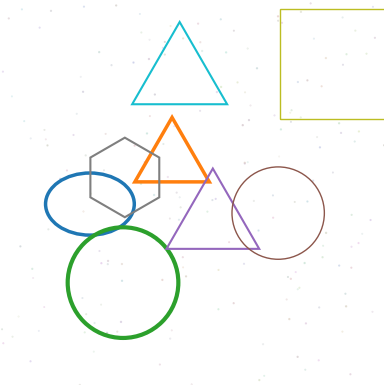[{"shape": "oval", "thickness": 2.5, "radius": 0.58, "center": [0.234, 0.47]}, {"shape": "triangle", "thickness": 2.5, "radius": 0.56, "center": [0.447, 0.583]}, {"shape": "circle", "thickness": 3, "radius": 0.72, "center": [0.32, 0.266]}, {"shape": "triangle", "thickness": 1.5, "radius": 0.7, "center": [0.553, 0.423]}, {"shape": "circle", "thickness": 1, "radius": 0.6, "center": [0.723, 0.447]}, {"shape": "hexagon", "thickness": 1.5, "radius": 0.52, "center": [0.324, 0.539]}, {"shape": "square", "thickness": 1, "radius": 0.72, "center": [0.87, 0.833]}, {"shape": "triangle", "thickness": 1.5, "radius": 0.71, "center": [0.467, 0.8]}]